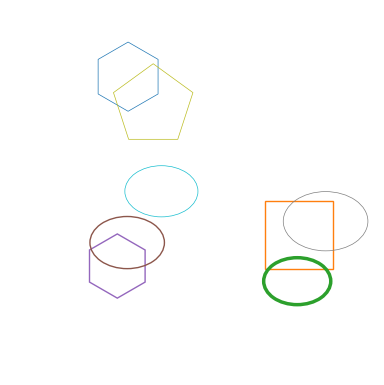[{"shape": "hexagon", "thickness": 0.5, "radius": 0.45, "center": [0.333, 0.801]}, {"shape": "square", "thickness": 1, "radius": 0.44, "center": [0.777, 0.39]}, {"shape": "oval", "thickness": 2.5, "radius": 0.44, "center": [0.772, 0.27]}, {"shape": "hexagon", "thickness": 1, "radius": 0.42, "center": [0.305, 0.309]}, {"shape": "oval", "thickness": 1, "radius": 0.48, "center": [0.33, 0.37]}, {"shape": "oval", "thickness": 0.5, "radius": 0.55, "center": [0.846, 0.425]}, {"shape": "pentagon", "thickness": 0.5, "radius": 0.54, "center": [0.398, 0.726]}, {"shape": "oval", "thickness": 0.5, "radius": 0.47, "center": [0.419, 0.503]}]